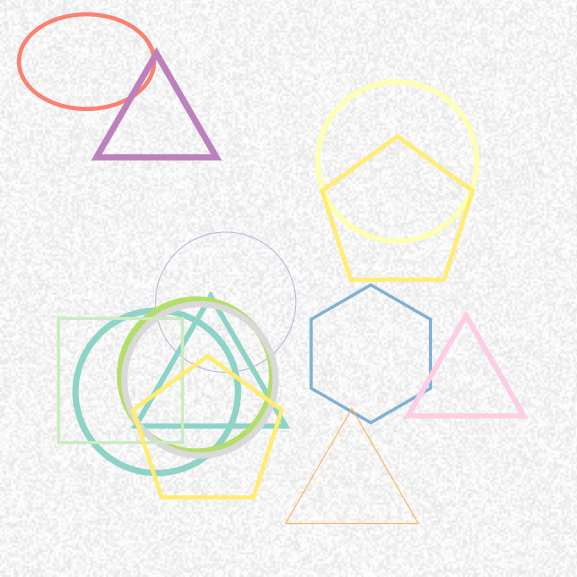[{"shape": "circle", "thickness": 3, "radius": 0.7, "center": [0.271, 0.321]}, {"shape": "triangle", "thickness": 2.5, "radius": 0.75, "center": [0.365, 0.336]}, {"shape": "circle", "thickness": 2.5, "radius": 0.69, "center": [0.688, 0.719]}, {"shape": "circle", "thickness": 0.5, "radius": 0.61, "center": [0.391, 0.476]}, {"shape": "oval", "thickness": 2, "radius": 0.59, "center": [0.15, 0.892]}, {"shape": "hexagon", "thickness": 1.5, "radius": 0.6, "center": [0.642, 0.386]}, {"shape": "triangle", "thickness": 0.5, "radius": 0.66, "center": [0.609, 0.159]}, {"shape": "circle", "thickness": 3, "radius": 0.66, "center": [0.339, 0.349]}, {"shape": "triangle", "thickness": 2.5, "radius": 0.58, "center": [0.807, 0.337]}, {"shape": "circle", "thickness": 3, "radius": 0.65, "center": [0.346, 0.341]}, {"shape": "triangle", "thickness": 3, "radius": 0.6, "center": [0.271, 0.787]}, {"shape": "square", "thickness": 1.5, "radius": 0.54, "center": [0.207, 0.341]}, {"shape": "pentagon", "thickness": 2, "radius": 0.68, "center": [0.359, 0.247]}, {"shape": "pentagon", "thickness": 2, "radius": 0.69, "center": [0.688, 0.626]}]